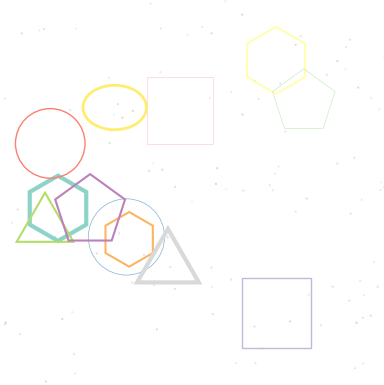[{"shape": "hexagon", "thickness": 3, "radius": 0.42, "center": [0.151, 0.459]}, {"shape": "hexagon", "thickness": 1.5, "radius": 0.44, "center": [0.717, 0.843]}, {"shape": "square", "thickness": 1, "radius": 0.45, "center": [0.718, 0.186]}, {"shape": "circle", "thickness": 1, "radius": 0.45, "center": [0.13, 0.628]}, {"shape": "circle", "thickness": 0.5, "radius": 0.5, "center": [0.328, 0.385]}, {"shape": "hexagon", "thickness": 1.5, "radius": 0.35, "center": [0.335, 0.378]}, {"shape": "triangle", "thickness": 1.5, "radius": 0.43, "center": [0.117, 0.414]}, {"shape": "square", "thickness": 0.5, "radius": 0.43, "center": [0.468, 0.713]}, {"shape": "triangle", "thickness": 3, "radius": 0.46, "center": [0.436, 0.313]}, {"shape": "pentagon", "thickness": 1.5, "radius": 0.48, "center": [0.234, 0.452]}, {"shape": "pentagon", "thickness": 0.5, "radius": 0.43, "center": [0.789, 0.736]}, {"shape": "oval", "thickness": 2, "radius": 0.41, "center": [0.298, 0.721]}]